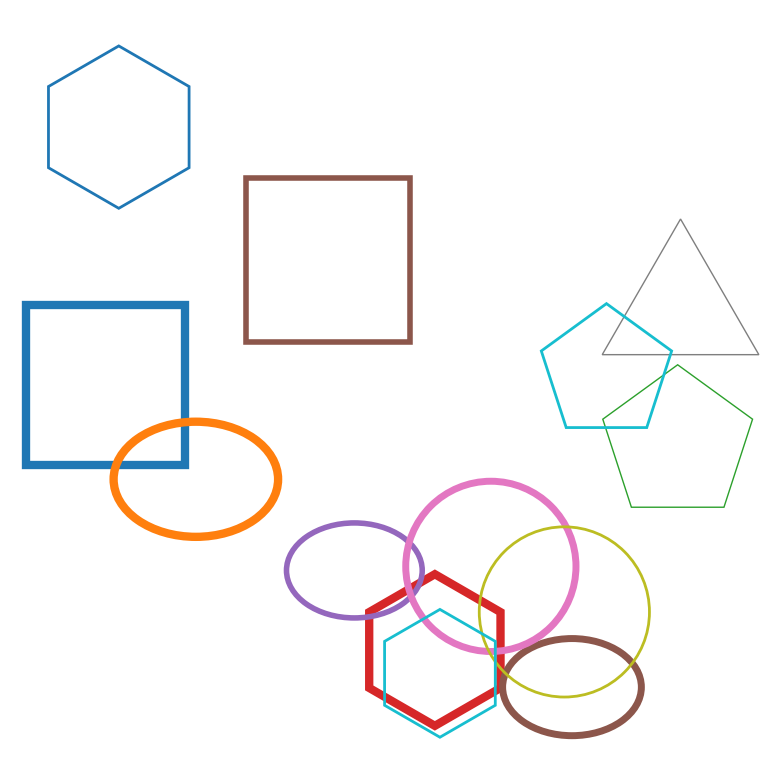[{"shape": "square", "thickness": 3, "radius": 0.52, "center": [0.137, 0.5]}, {"shape": "hexagon", "thickness": 1, "radius": 0.53, "center": [0.154, 0.835]}, {"shape": "oval", "thickness": 3, "radius": 0.53, "center": [0.254, 0.378]}, {"shape": "pentagon", "thickness": 0.5, "radius": 0.51, "center": [0.88, 0.424]}, {"shape": "hexagon", "thickness": 3, "radius": 0.49, "center": [0.565, 0.156]}, {"shape": "oval", "thickness": 2, "radius": 0.44, "center": [0.46, 0.259]}, {"shape": "square", "thickness": 2, "radius": 0.53, "center": [0.426, 0.662]}, {"shape": "oval", "thickness": 2.5, "radius": 0.45, "center": [0.743, 0.108]}, {"shape": "circle", "thickness": 2.5, "radius": 0.55, "center": [0.637, 0.264]}, {"shape": "triangle", "thickness": 0.5, "radius": 0.59, "center": [0.884, 0.598]}, {"shape": "circle", "thickness": 1, "radius": 0.55, "center": [0.733, 0.205]}, {"shape": "pentagon", "thickness": 1, "radius": 0.44, "center": [0.788, 0.517]}, {"shape": "hexagon", "thickness": 1, "radius": 0.42, "center": [0.571, 0.126]}]